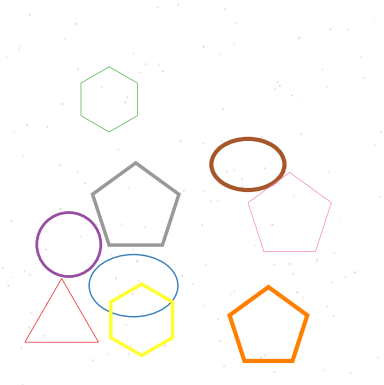[{"shape": "triangle", "thickness": 0.5, "radius": 0.55, "center": [0.16, 0.166]}, {"shape": "oval", "thickness": 1, "radius": 0.58, "center": [0.347, 0.258]}, {"shape": "hexagon", "thickness": 0.5, "radius": 0.42, "center": [0.284, 0.742]}, {"shape": "circle", "thickness": 2, "radius": 0.42, "center": [0.179, 0.365]}, {"shape": "pentagon", "thickness": 3, "radius": 0.53, "center": [0.697, 0.148]}, {"shape": "hexagon", "thickness": 2.5, "radius": 0.46, "center": [0.368, 0.169]}, {"shape": "oval", "thickness": 3, "radius": 0.47, "center": [0.644, 0.573]}, {"shape": "pentagon", "thickness": 0.5, "radius": 0.57, "center": [0.752, 0.438]}, {"shape": "pentagon", "thickness": 2.5, "radius": 0.59, "center": [0.353, 0.459]}]